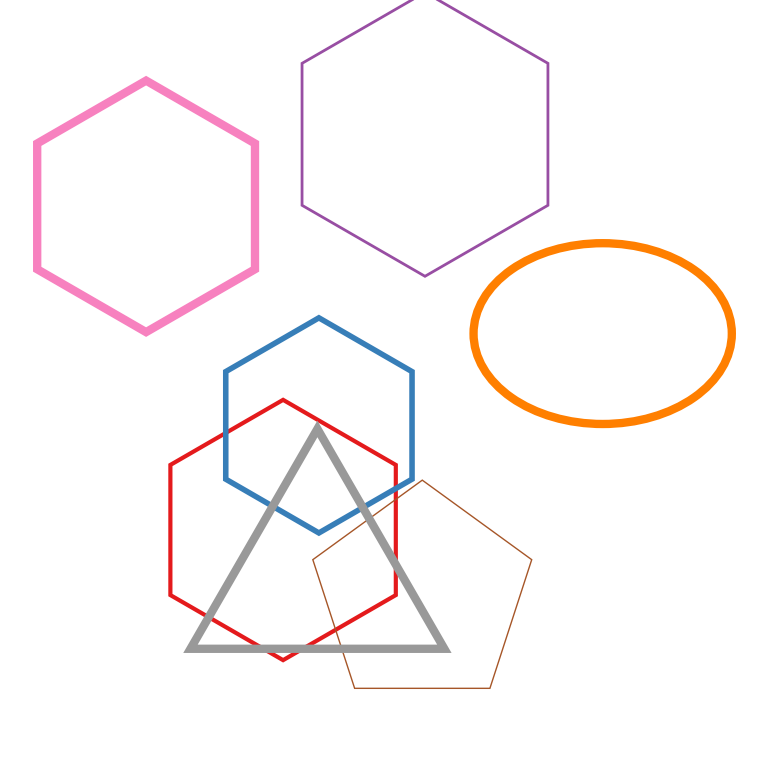[{"shape": "hexagon", "thickness": 1.5, "radius": 0.85, "center": [0.368, 0.312]}, {"shape": "hexagon", "thickness": 2, "radius": 0.7, "center": [0.414, 0.448]}, {"shape": "hexagon", "thickness": 1, "radius": 0.92, "center": [0.552, 0.826]}, {"shape": "oval", "thickness": 3, "radius": 0.84, "center": [0.783, 0.567]}, {"shape": "pentagon", "thickness": 0.5, "radius": 0.75, "center": [0.548, 0.227]}, {"shape": "hexagon", "thickness": 3, "radius": 0.82, "center": [0.19, 0.732]}, {"shape": "triangle", "thickness": 3, "radius": 0.95, "center": [0.412, 0.253]}]